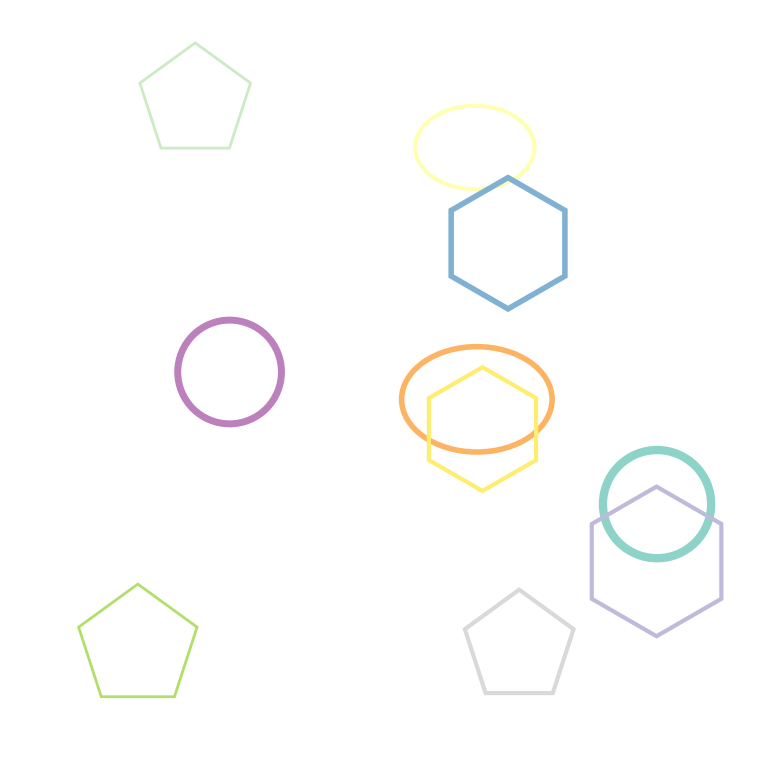[{"shape": "circle", "thickness": 3, "radius": 0.35, "center": [0.853, 0.345]}, {"shape": "oval", "thickness": 1.5, "radius": 0.39, "center": [0.617, 0.809]}, {"shape": "hexagon", "thickness": 1.5, "radius": 0.49, "center": [0.853, 0.271]}, {"shape": "hexagon", "thickness": 2, "radius": 0.43, "center": [0.66, 0.684]}, {"shape": "oval", "thickness": 2, "radius": 0.49, "center": [0.619, 0.481]}, {"shape": "pentagon", "thickness": 1, "radius": 0.4, "center": [0.179, 0.161]}, {"shape": "pentagon", "thickness": 1.5, "radius": 0.37, "center": [0.674, 0.16]}, {"shape": "circle", "thickness": 2.5, "radius": 0.34, "center": [0.298, 0.517]}, {"shape": "pentagon", "thickness": 1, "radius": 0.38, "center": [0.254, 0.869]}, {"shape": "hexagon", "thickness": 1.5, "radius": 0.4, "center": [0.627, 0.443]}]